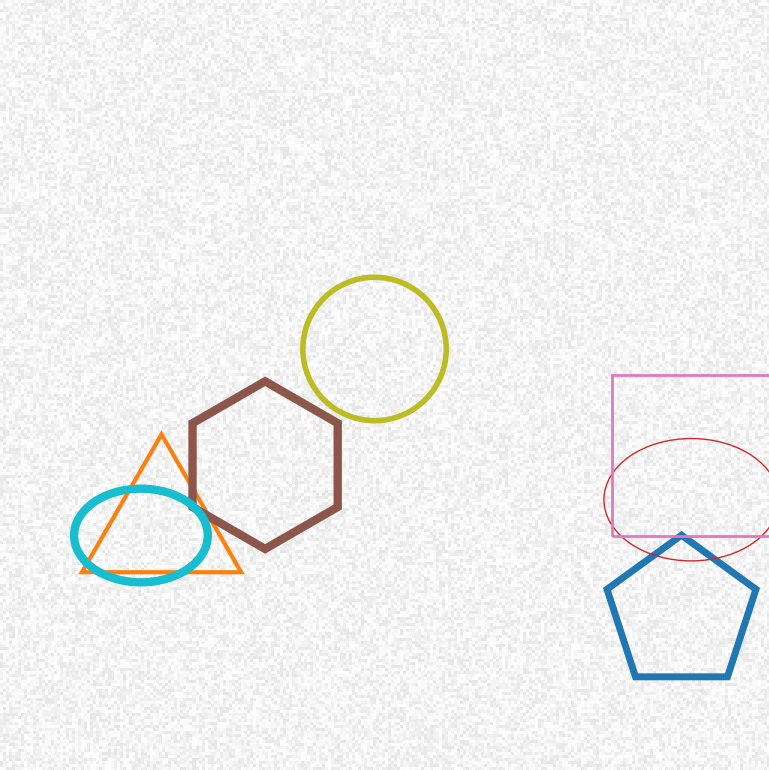[{"shape": "pentagon", "thickness": 2.5, "radius": 0.51, "center": [0.885, 0.203]}, {"shape": "triangle", "thickness": 1.5, "radius": 0.6, "center": [0.21, 0.317]}, {"shape": "oval", "thickness": 0.5, "radius": 0.57, "center": [0.898, 0.351]}, {"shape": "hexagon", "thickness": 3, "radius": 0.54, "center": [0.344, 0.396]}, {"shape": "square", "thickness": 1, "radius": 0.52, "center": [0.899, 0.409]}, {"shape": "circle", "thickness": 2, "radius": 0.47, "center": [0.486, 0.547]}, {"shape": "oval", "thickness": 3, "radius": 0.43, "center": [0.183, 0.305]}]